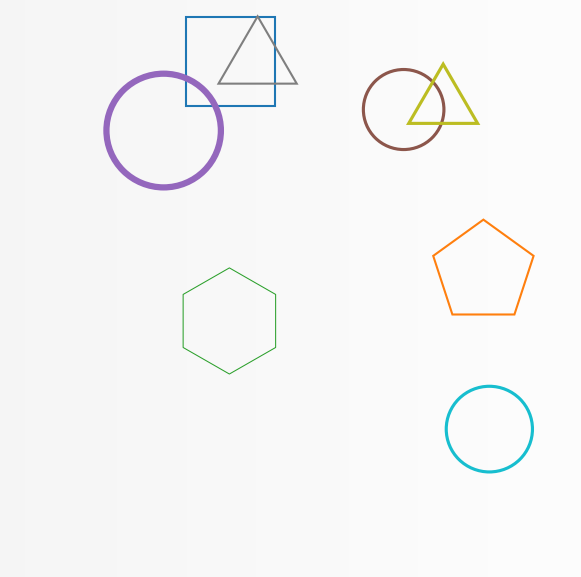[{"shape": "square", "thickness": 1, "radius": 0.38, "center": [0.397, 0.892]}, {"shape": "pentagon", "thickness": 1, "radius": 0.45, "center": [0.832, 0.528]}, {"shape": "hexagon", "thickness": 0.5, "radius": 0.46, "center": [0.395, 0.443]}, {"shape": "circle", "thickness": 3, "radius": 0.49, "center": [0.282, 0.773]}, {"shape": "circle", "thickness": 1.5, "radius": 0.35, "center": [0.694, 0.809]}, {"shape": "triangle", "thickness": 1, "radius": 0.39, "center": [0.443, 0.893]}, {"shape": "triangle", "thickness": 1.5, "radius": 0.34, "center": [0.762, 0.82]}, {"shape": "circle", "thickness": 1.5, "radius": 0.37, "center": [0.842, 0.256]}]